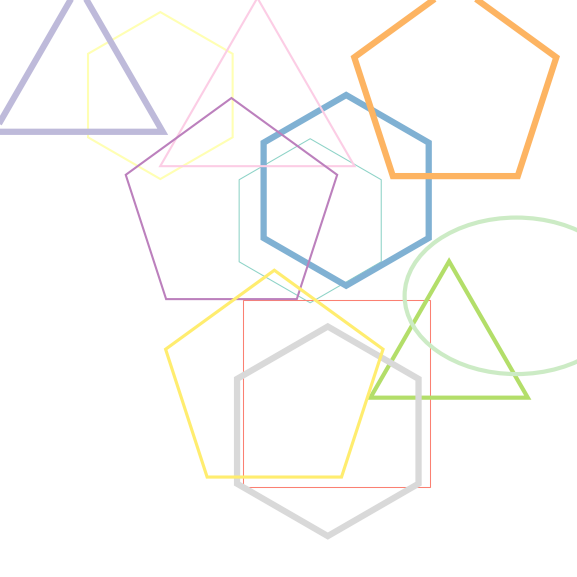[{"shape": "hexagon", "thickness": 0.5, "radius": 0.71, "center": [0.537, 0.617]}, {"shape": "hexagon", "thickness": 1, "radius": 0.72, "center": [0.278, 0.834]}, {"shape": "triangle", "thickness": 3, "radius": 0.84, "center": [0.136, 0.855]}, {"shape": "square", "thickness": 0.5, "radius": 0.81, "center": [0.583, 0.318]}, {"shape": "hexagon", "thickness": 3, "radius": 0.83, "center": [0.599, 0.67]}, {"shape": "pentagon", "thickness": 3, "radius": 0.92, "center": [0.788, 0.843]}, {"shape": "triangle", "thickness": 2, "radius": 0.79, "center": [0.778, 0.389]}, {"shape": "triangle", "thickness": 1, "radius": 0.97, "center": [0.446, 0.809]}, {"shape": "hexagon", "thickness": 3, "radius": 0.91, "center": [0.568, 0.252]}, {"shape": "pentagon", "thickness": 1, "radius": 0.96, "center": [0.401, 0.637]}, {"shape": "oval", "thickness": 2, "radius": 0.97, "center": [0.894, 0.487]}, {"shape": "pentagon", "thickness": 1.5, "radius": 0.99, "center": [0.475, 0.333]}]